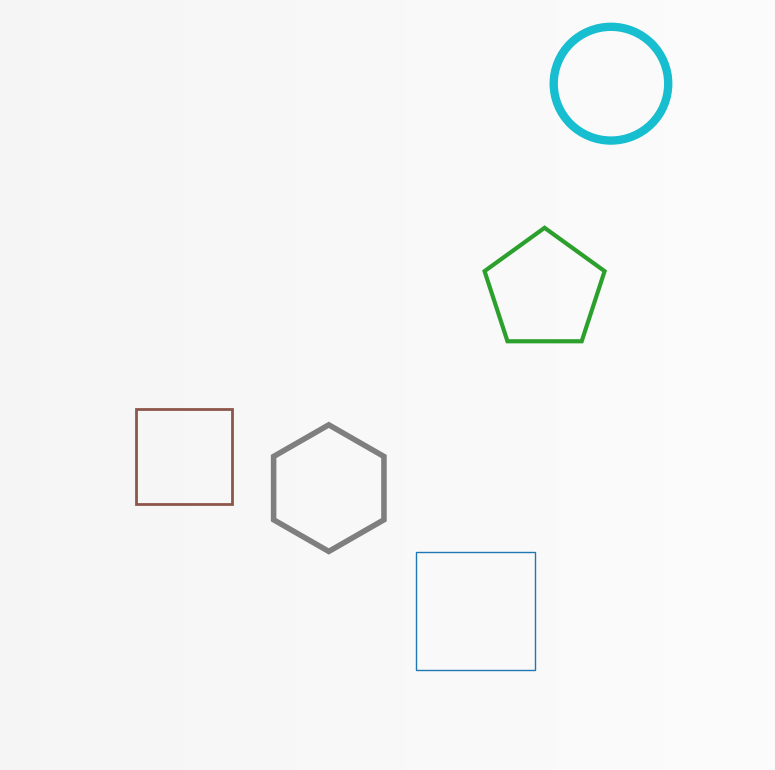[{"shape": "square", "thickness": 0.5, "radius": 0.38, "center": [0.613, 0.207]}, {"shape": "pentagon", "thickness": 1.5, "radius": 0.41, "center": [0.703, 0.623]}, {"shape": "square", "thickness": 1, "radius": 0.31, "center": [0.238, 0.407]}, {"shape": "hexagon", "thickness": 2, "radius": 0.41, "center": [0.424, 0.366]}, {"shape": "circle", "thickness": 3, "radius": 0.37, "center": [0.788, 0.891]}]